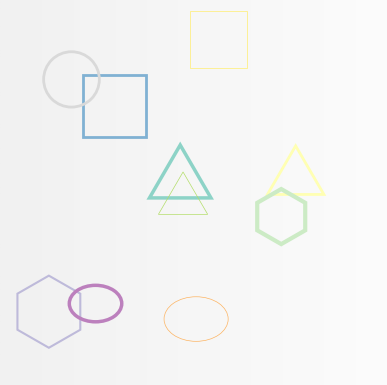[{"shape": "triangle", "thickness": 2.5, "radius": 0.46, "center": [0.465, 0.532]}, {"shape": "triangle", "thickness": 2, "radius": 0.42, "center": [0.763, 0.537]}, {"shape": "hexagon", "thickness": 1.5, "radius": 0.47, "center": [0.126, 0.19]}, {"shape": "square", "thickness": 2, "radius": 0.4, "center": [0.296, 0.724]}, {"shape": "oval", "thickness": 0.5, "radius": 0.41, "center": [0.506, 0.171]}, {"shape": "triangle", "thickness": 0.5, "radius": 0.37, "center": [0.472, 0.48]}, {"shape": "circle", "thickness": 2, "radius": 0.36, "center": [0.184, 0.794]}, {"shape": "oval", "thickness": 2.5, "radius": 0.34, "center": [0.247, 0.212]}, {"shape": "hexagon", "thickness": 3, "radius": 0.36, "center": [0.726, 0.437]}, {"shape": "square", "thickness": 0.5, "radius": 0.37, "center": [0.565, 0.897]}]